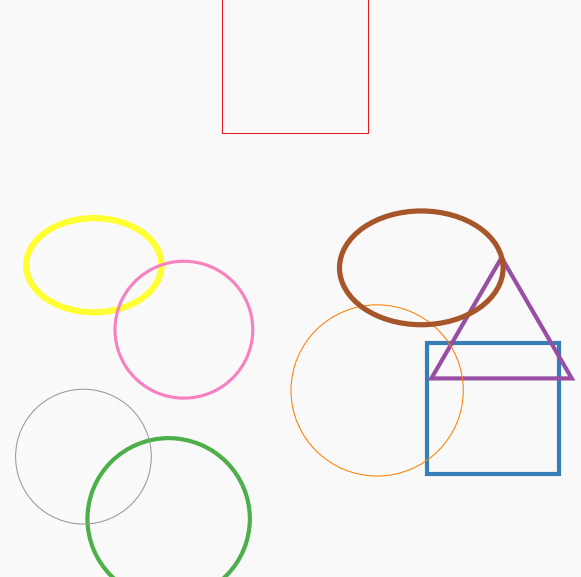[{"shape": "square", "thickness": 0.5, "radius": 0.63, "center": [0.508, 0.894]}, {"shape": "square", "thickness": 2, "radius": 0.57, "center": [0.849, 0.292]}, {"shape": "circle", "thickness": 2, "radius": 0.7, "center": [0.29, 0.101]}, {"shape": "triangle", "thickness": 2, "radius": 0.7, "center": [0.863, 0.414]}, {"shape": "circle", "thickness": 0.5, "radius": 0.74, "center": [0.649, 0.323]}, {"shape": "oval", "thickness": 3, "radius": 0.58, "center": [0.161, 0.54]}, {"shape": "oval", "thickness": 2.5, "radius": 0.7, "center": [0.725, 0.535]}, {"shape": "circle", "thickness": 1.5, "radius": 0.59, "center": [0.316, 0.428]}, {"shape": "circle", "thickness": 0.5, "radius": 0.58, "center": [0.144, 0.208]}]